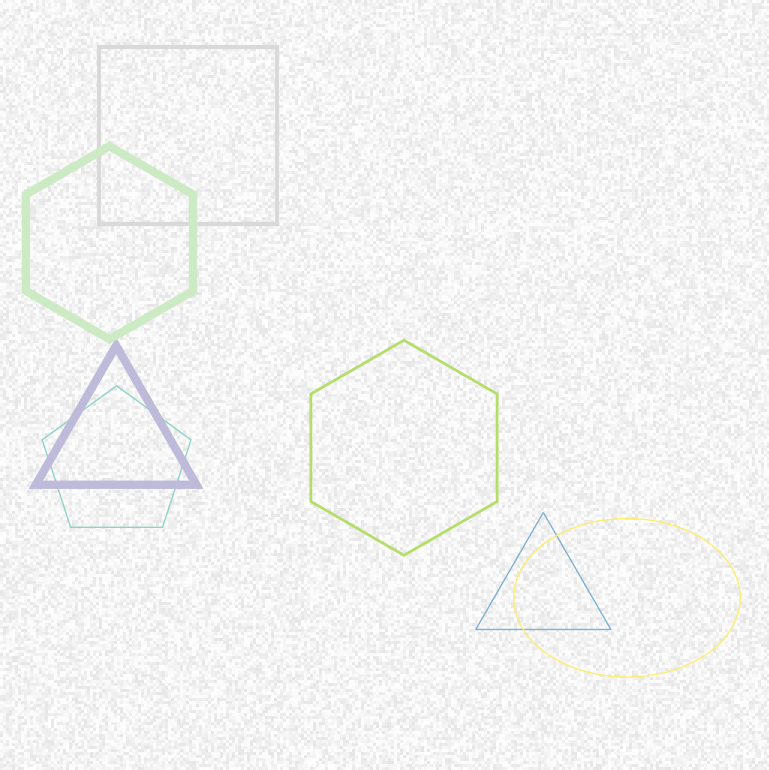[{"shape": "pentagon", "thickness": 0.5, "radius": 0.51, "center": [0.151, 0.397]}, {"shape": "triangle", "thickness": 3, "radius": 0.6, "center": [0.151, 0.431]}, {"shape": "triangle", "thickness": 0.5, "radius": 0.51, "center": [0.706, 0.233]}, {"shape": "hexagon", "thickness": 1, "radius": 0.7, "center": [0.525, 0.419]}, {"shape": "square", "thickness": 1.5, "radius": 0.58, "center": [0.244, 0.824]}, {"shape": "hexagon", "thickness": 3, "radius": 0.63, "center": [0.142, 0.685]}, {"shape": "oval", "thickness": 0.5, "radius": 0.74, "center": [0.814, 0.224]}]